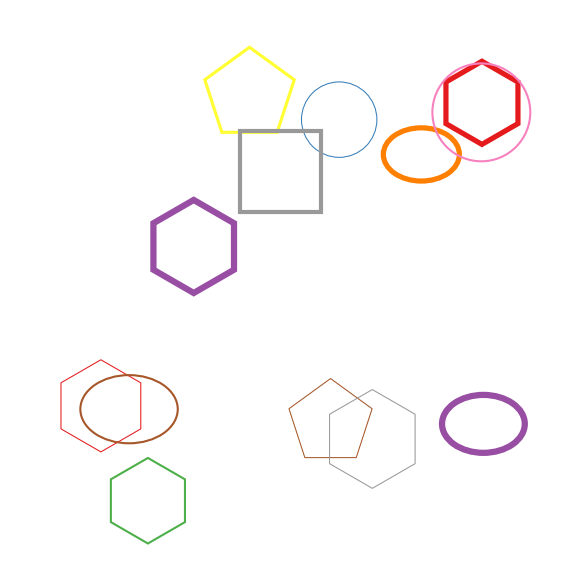[{"shape": "hexagon", "thickness": 2.5, "radius": 0.36, "center": [0.835, 0.821]}, {"shape": "hexagon", "thickness": 0.5, "radius": 0.4, "center": [0.175, 0.296]}, {"shape": "circle", "thickness": 0.5, "radius": 0.33, "center": [0.587, 0.792]}, {"shape": "hexagon", "thickness": 1, "radius": 0.37, "center": [0.256, 0.132]}, {"shape": "oval", "thickness": 3, "radius": 0.36, "center": [0.837, 0.265]}, {"shape": "hexagon", "thickness": 3, "radius": 0.4, "center": [0.335, 0.572]}, {"shape": "oval", "thickness": 2.5, "radius": 0.33, "center": [0.73, 0.732]}, {"shape": "pentagon", "thickness": 1.5, "radius": 0.41, "center": [0.432, 0.836]}, {"shape": "oval", "thickness": 1, "radius": 0.42, "center": [0.223, 0.291]}, {"shape": "pentagon", "thickness": 0.5, "radius": 0.38, "center": [0.572, 0.268]}, {"shape": "circle", "thickness": 1, "radius": 0.42, "center": [0.833, 0.805]}, {"shape": "square", "thickness": 2, "radius": 0.35, "center": [0.486, 0.703]}, {"shape": "hexagon", "thickness": 0.5, "radius": 0.43, "center": [0.645, 0.239]}]